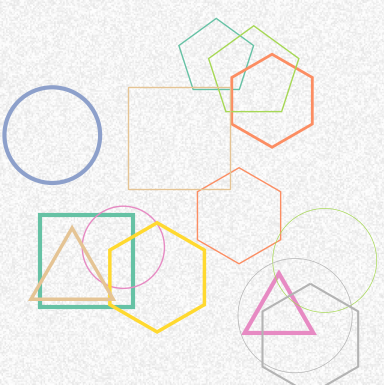[{"shape": "square", "thickness": 3, "radius": 0.6, "center": [0.225, 0.322]}, {"shape": "pentagon", "thickness": 1, "radius": 0.51, "center": [0.562, 0.85]}, {"shape": "hexagon", "thickness": 1, "radius": 0.62, "center": [0.621, 0.44]}, {"shape": "hexagon", "thickness": 2, "radius": 0.6, "center": [0.707, 0.738]}, {"shape": "circle", "thickness": 3, "radius": 0.62, "center": [0.136, 0.649]}, {"shape": "triangle", "thickness": 3, "radius": 0.52, "center": [0.725, 0.187]}, {"shape": "circle", "thickness": 1, "radius": 0.53, "center": [0.32, 0.358]}, {"shape": "pentagon", "thickness": 1, "radius": 0.62, "center": [0.659, 0.81]}, {"shape": "circle", "thickness": 0.5, "radius": 0.68, "center": [0.843, 0.324]}, {"shape": "hexagon", "thickness": 2.5, "radius": 0.71, "center": [0.408, 0.28]}, {"shape": "triangle", "thickness": 2.5, "radius": 0.62, "center": [0.187, 0.284]}, {"shape": "square", "thickness": 1, "radius": 0.67, "center": [0.465, 0.641]}, {"shape": "hexagon", "thickness": 1.5, "radius": 0.72, "center": [0.806, 0.119]}, {"shape": "circle", "thickness": 0.5, "radius": 0.74, "center": [0.767, 0.18]}]